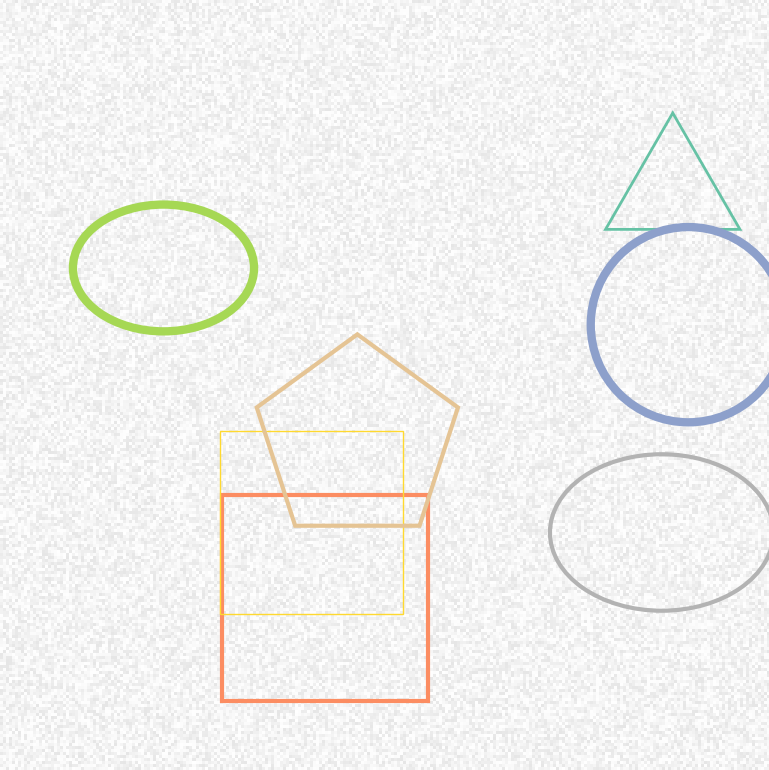[{"shape": "triangle", "thickness": 1, "radius": 0.5, "center": [0.874, 0.752]}, {"shape": "square", "thickness": 1.5, "radius": 0.67, "center": [0.423, 0.223]}, {"shape": "circle", "thickness": 3, "radius": 0.63, "center": [0.894, 0.578]}, {"shape": "oval", "thickness": 3, "radius": 0.59, "center": [0.212, 0.652]}, {"shape": "square", "thickness": 0.5, "radius": 0.6, "center": [0.404, 0.321]}, {"shape": "pentagon", "thickness": 1.5, "radius": 0.69, "center": [0.464, 0.428]}, {"shape": "oval", "thickness": 1.5, "radius": 0.73, "center": [0.859, 0.308]}]